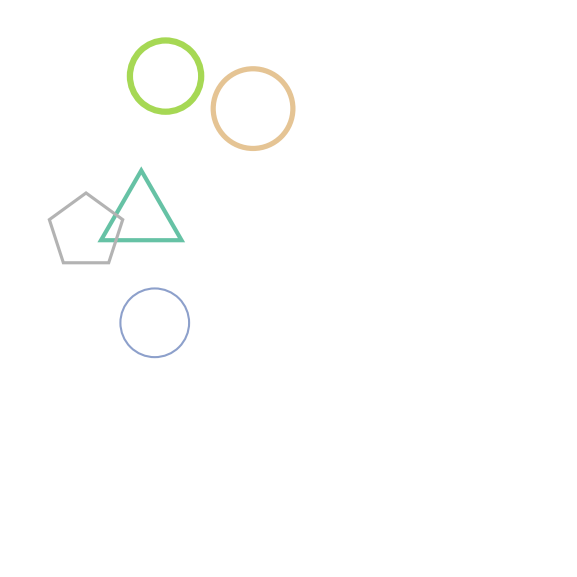[{"shape": "triangle", "thickness": 2, "radius": 0.4, "center": [0.245, 0.623]}, {"shape": "circle", "thickness": 1, "radius": 0.3, "center": [0.268, 0.44]}, {"shape": "circle", "thickness": 3, "radius": 0.31, "center": [0.287, 0.867]}, {"shape": "circle", "thickness": 2.5, "radius": 0.35, "center": [0.438, 0.811]}, {"shape": "pentagon", "thickness": 1.5, "radius": 0.33, "center": [0.149, 0.598]}]